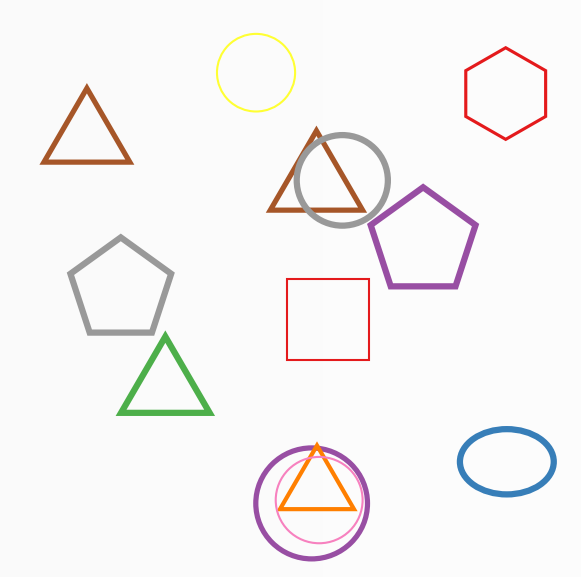[{"shape": "square", "thickness": 1, "radius": 0.35, "center": [0.564, 0.446]}, {"shape": "hexagon", "thickness": 1.5, "radius": 0.4, "center": [0.87, 0.837]}, {"shape": "oval", "thickness": 3, "radius": 0.4, "center": [0.872, 0.2]}, {"shape": "triangle", "thickness": 3, "radius": 0.44, "center": [0.284, 0.328]}, {"shape": "pentagon", "thickness": 3, "radius": 0.47, "center": [0.728, 0.58]}, {"shape": "circle", "thickness": 2.5, "radius": 0.48, "center": [0.536, 0.127]}, {"shape": "triangle", "thickness": 2, "radius": 0.37, "center": [0.545, 0.154]}, {"shape": "circle", "thickness": 1, "radius": 0.34, "center": [0.441, 0.873]}, {"shape": "triangle", "thickness": 2.5, "radius": 0.46, "center": [0.544, 0.681]}, {"shape": "triangle", "thickness": 2.5, "radius": 0.43, "center": [0.149, 0.761]}, {"shape": "circle", "thickness": 1, "radius": 0.37, "center": [0.549, 0.133]}, {"shape": "circle", "thickness": 3, "radius": 0.39, "center": [0.589, 0.687]}, {"shape": "pentagon", "thickness": 3, "radius": 0.46, "center": [0.208, 0.497]}]